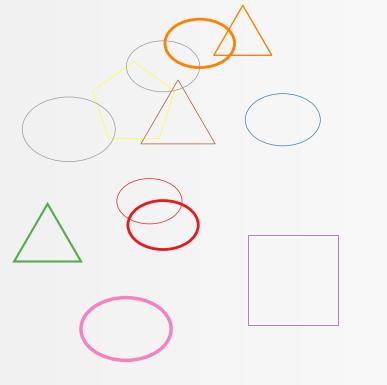[{"shape": "oval", "thickness": 2, "radius": 0.45, "center": [0.421, 0.415]}, {"shape": "oval", "thickness": 0.5, "radius": 0.42, "center": [0.386, 0.477]}, {"shape": "oval", "thickness": 0.5, "radius": 0.48, "center": [0.73, 0.689]}, {"shape": "triangle", "thickness": 1.5, "radius": 0.5, "center": [0.123, 0.371]}, {"shape": "square", "thickness": 0.5, "radius": 0.58, "center": [0.756, 0.273]}, {"shape": "oval", "thickness": 2, "radius": 0.45, "center": [0.515, 0.887]}, {"shape": "triangle", "thickness": 1, "radius": 0.43, "center": [0.627, 0.9]}, {"shape": "pentagon", "thickness": 0.5, "radius": 0.55, "center": [0.345, 0.729]}, {"shape": "triangle", "thickness": 0.5, "radius": 0.55, "center": [0.459, 0.682]}, {"shape": "oval", "thickness": 2.5, "radius": 0.58, "center": [0.325, 0.146]}, {"shape": "oval", "thickness": 0.5, "radius": 0.47, "center": [0.421, 0.828]}, {"shape": "oval", "thickness": 0.5, "radius": 0.6, "center": [0.177, 0.664]}]